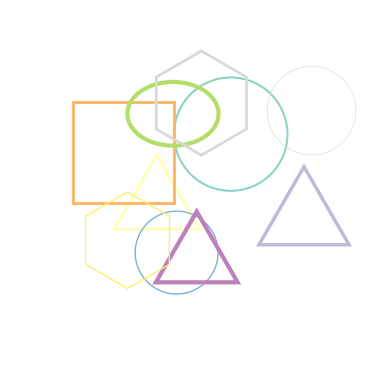[{"shape": "circle", "thickness": 1.5, "radius": 0.74, "center": [0.599, 0.652]}, {"shape": "triangle", "thickness": 2, "radius": 0.64, "center": [0.407, 0.469]}, {"shape": "triangle", "thickness": 2.5, "radius": 0.68, "center": [0.79, 0.432]}, {"shape": "circle", "thickness": 1, "radius": 0.54, "center": [0.459, 0.344]}, {"shape": "square", "thickness": 2, "radius": 0.65, "center": [0.321, 0.604]}, {"shape": "oval", "thickness": 3, "radius": 0.59, "center": [0.449, 0.704]}, {"shape": "hexagon", "thickness": 2, "radius": 0.68, "center": [0.523, 0.732]}, {"shape": "triangle", "thickness": 3, "radius": 0.61, "center": [0.511, 0.328]}, {"shape": "circle", "thickness": 0.5, "radius": 0.58, "center": [0.809, 0.713]}, {"shape": "hexagon", "thickness": 1, "radius": 0.63, "center": [0.331, 0.376]}]